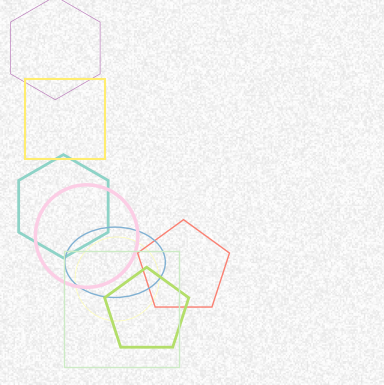[{"shape": "hexagon", "thickness": 2, "radius": 0.67, "center": [0.165, 0.464]}, {"shape": "circle", "thickness": 0.5, "radius": 0.55, "center": [0.304, 0.275]}, {"shape": "pentagon", "thickness": 1, "radius": 0.63, "center": [0.477, 0.304]}, {"shape": "oval", "thickness": 1, "radius": 0.65, "center": [0.299, 0.319]}, {"shape": "pentagon", "thickness": 2, "radius": 0.57, "center": [0.381, 0.191]}, {"shape": "circle", "thickness": 2.5, "radius": 0.67, "center": [0.225, 0.387]}, {"shape": "hexagon", "thickness": 0.5, "radius": 0.67, "center": [0.144, 0.875]}, {"shape": "square", "thickness": 1, "radius": 0.75, "center": [0.316, 0.197]}, {"shape": "square", "thickness": 1.5, "radius": 0.52, "center": [0.169, 0.692]}]